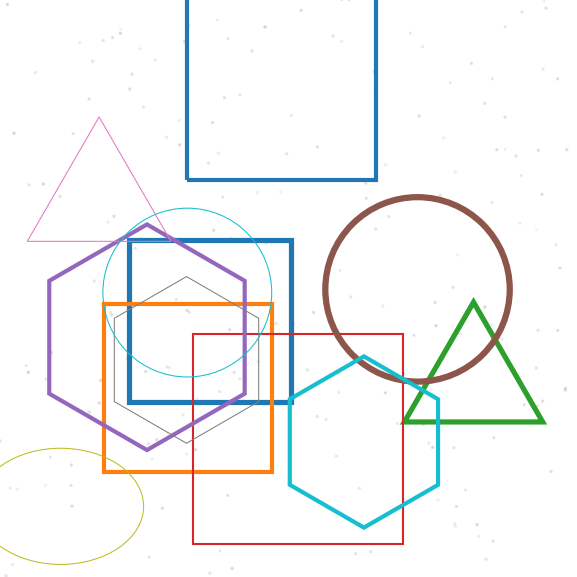[{"shape": "square", "thickness": 2, "radius": 0.82, "center": [0.488, 0.852]}, {"shape": "square", "thickness": 2.5, "radius": 0.7, "center": [0.363, 0.444]}, {"shape": "square", "thickness": 2, "radius": 0.73, "center": [0.325, 0.328]}, {"shape": "triangle", "thickness": 2.5, "radius": 0.69, "center": [0.82, 0.338]}, {"shape": "square", "thickness": 1, "radius": 0.91, "center": [0.516, 0.239]}, {"shape": "hexagon", "thickness": 2, "radius": 0.98, "center": [0.255, 0.415]}, {"shape": "circle", "thickness": 3, "radius": 0.8, "center": [0.723, 0.498]}, {"shape": "triangle", "thickness": 0.5, "radius": 0.72, "center": [0.172, 0.653]}, {"shape": "hexagon", "thickness": 0.5, "radius": 0.72, "center": [0.323, 0.376]}, {"shape": "oval", "thickness": 0.5, "radius": 0.72, "center": [0.105, 0.122]}, {"shape": "circle", "thickness": 0.5, "radius": 0.73, "center": [0.324, 0.493]}, {"shape": "hexagon", "thickness": 2, "radius": 0.74, "center": [0.63, 0.234]}]